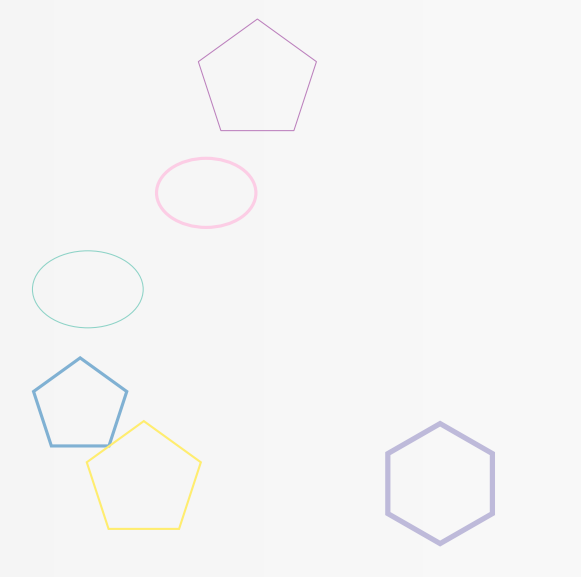[{"shape": "oval", "thickness": 0.5, "radius": 0.48, "center": [0.151, 0.498]}, {"shape": "hexagon", "thickness": 2.5, "radius": 0.52, "center": [0.757, 0.162]}, {"shape": "pentagon", "thickness": 1.5, "radius": 0.42, "center": [0.138, 0.295]}, {"shape": "oval", "thickness": 1.5, "radius": 0.43, "center": [0.355, 0.665]}, {"shape": "pentagon", "thickness": 0.5, "radius": 0.53, "center": [0.443, 0.859]}, {"shape": "pentagon", "thickness": 1, "radius": 0.52, "center": [0.247, 0.167]}]